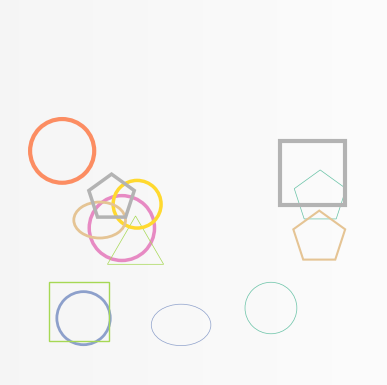[{"shape": "pentagon", "thickness": 0.5, "radius": 0.35, "center": [0.826, 0.488]}, {"shape": "circle", "thickness": 0.5, "radius": 0.33, "center": [0.699, 0.2]}, {"shape": "circle", "thickness": 3, "radius": 0.41, "center": [0.16, 0.608]}, {"shape": "oval", "thickness": 0.5, "radius": 0.38, "center": [0.467, 0.156]}, {"shape": "circle", "thickness": 2, "radius": 0.34, "center": [0.216, 0.174]}, {"shape": "circle", "thickness": 2.5, "radius": 0.42, "center": [0.314, 0.408]}, {"shape": "triangle", "thickness": 0.5, "radius": 0.42, "center": [0.35, 0.355]}, {"shape": "square", "thickness": 1, "radius": 0.39, "center": [0.203, 0.191]}, {"shape": "circle", "thickness": 2.5, "radius": 0.31, "center": [0.354, 0.47]}, {"shape": "pentagon", "thickness": 1.5, "radius": 0.35, "center": [0.824, 0.383]}, {"shape": "oval", "thickness": 2, "radius": 0.33, "center": [0.257, 0.428]}, {"shape": "pentagon", "thickness": 2.5, "radius": 0.31, "center": [0.288, 0.486]}, {"shape": "square", "thickness": 3, "radius": 0.42, "center": [0.806, 0.551]}]